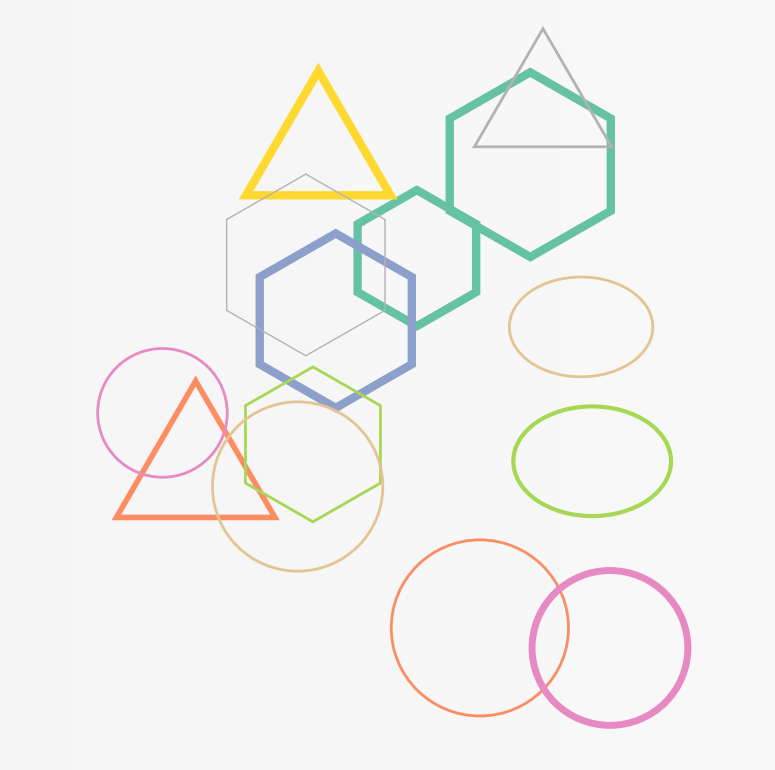[{"shape": "hexagon", "thickness": 3, "radius": 0.44, "center": [0.538, 0.665]}, {"shape": "hexagon", "thickness": 3, "radius": 0.6, "center": [0.684, 0.786]}, {"shape": "triangle", "thickness": 2, "radius": 0.59, "center": [0.252, 0.387]}, {"shape": "circle", "thickness": 1, "radius": 0.57, "center": [0.619, 0.185]}, {"shape": "hexagon", "thickness": 3, "radius": 0.57, "center": [0.433, 0.584]}, {"shape": "circle", "thickness": 1, "radius": 0.42, "center": [0.21, 0.464]}, {"shape": "circle", "thickness": 2.5, "radius": 0.5, "center": [0.787, 0.159]}, {"shape": "oval", "thickness": 1.5, "radius": 0.51, "center": [0.764, 0.401]}, {"shape": "hexagon", "thickness": 1, "radius": 0.5, "center": [0.404, 0.423]}, {"shape": "triangle", "thickness": 3, "radius": 0.54, "center": [0.411, 0.8]}, {"shape": "circle", "thickness": 1, "radius": 0.55, "center": [0.384, 0.368]}, {"shape": "oval", "thickness": 1, "radius": 0.46, "center": [0.75, 0.575]}, {"shape": "hexagon", "thickness": 0.5, "radius": 0.59, "center": [0.395, 0.656]}, {"shape": "triangle", "thickness": 1, "radius": 0.51, "center": [0.701, 0.86]}]